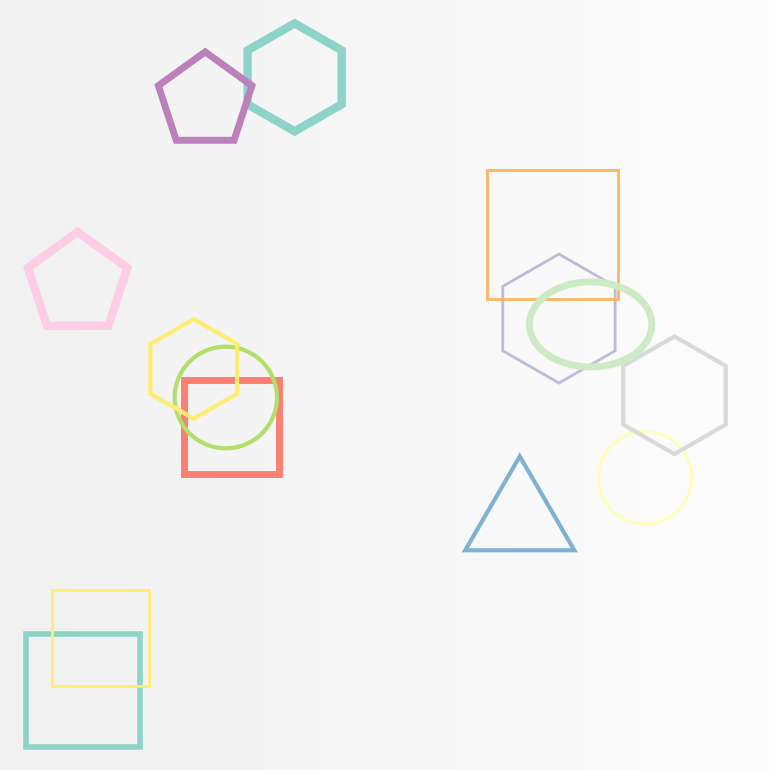[{"shape": "square", "thickness": 2, "radius": 0.37, "center": [0.107, 0.104]}, {"shape": "hexagon", "thickness": 3, "radius": 0.35, "center": [0.38, 0.9]}, {"shape": "circle", "thickness": 1, "radius": 0.3, "center": [0.832, 0.379]}, {"shape": "hexagon", "thickness": 1, "radius": 0.42, "center": [0.721, 0.586]}, {"shape": "square", "thickness": 2.5, "radius": 0.31, "center": [0.299, 0.445]}, {"shape": "triangle", "thickness": 1.5, "radius": 0.41, "center": [0.671, 0.326]}, {"shape": "square", "thickness": 1, "radius": 0.42, "center": [0.713, 0.696]}, {"shape": "circle", "thickness": 1.5, "radius": 0.33, "center": [0.291, 0.484]}, {"shape": "pentagon", "thickness": 3, "radius": 0.34, "center": [0.1, 0.631]}, {"shape": "hexagon", "thickness": 1.5, "radius": 0.38, "center": [0.87, 0.487]}, {"shape": "pentagon", "thickness": 2.5, "radius": 0.32, "center": [0.265, 0.869]}, {"shape": "oval", "thickness": 2.5, "radius": 0.39, "center": [0.762, 0.579]}, {"shape": "square", "thickness": 1, "radius": 0.31, "center": [0.13, 0.172]}, {"shape": "hexagon", "thickness": 1.5, "radius": 0.32, "center": [0.25, 0.521]}]